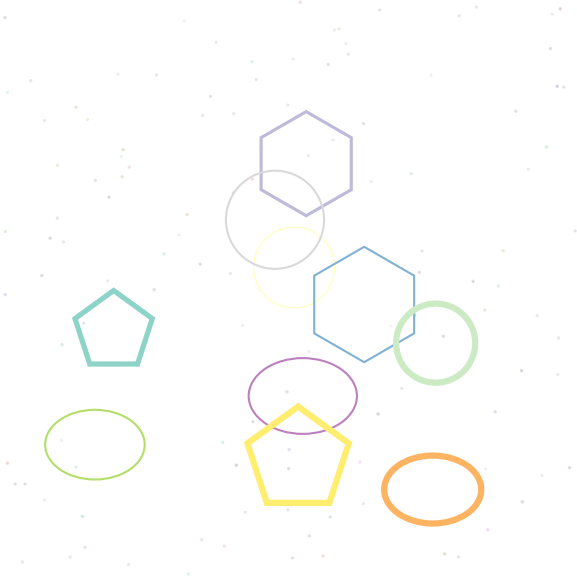[{"shape": "pentagon", "thickness": 2.5, "radius": 0.35, "center": [0.197, 0.426]}, {"shape": "circle", "thickness": 0.5, "radius": 0.35, "center": [0.509, 0.536]}, {"shape": "hexagon", "thickness": 1.5, "radius": 0.45, "center": [0.53, 0.716]}, {"shape": "hexagon", "thickness": 1, "radius": 0.5, "center": [0.631, 0.472]}, {"shape": "oval", "thickness": 3, "radius": 0.42, "center": [0.749, 0.151]}, {"shape": "oval", "thickness": 1, "radius": 0.43, "center": [0.164, 0.229]}, {"shape": "circle", "thickness": 1, "radius": 0.42, "center": [0.476, 0.619]}, {"shape": "oval", "thickness": 1, "radius": 0.47, "center": [0.524, 0.313]}, {"shape": "circle", "thickness": 3, "radius": 0.34, "center": [0.754, 0.405]}, {"shape": "pentagon", "thickness": 3, "radius": 0.46, "center": [0.516, 0.203]}]